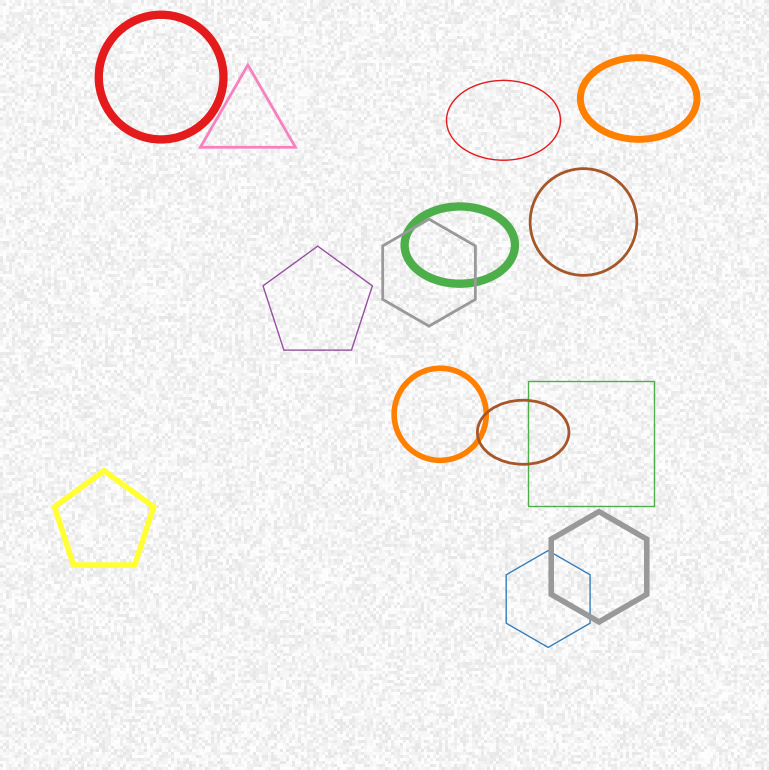[{"shape": "circle", "thickness": 3, "radius": 0.4, "center": [0.209, 0.9]}, {"shape": "oval", "thickness": 0.5, "radius": 0.37, "center": [0.654, 0.844]}, {"shape": "hexagon", "thickness": 0.5, "radius": 0.31, "center": [0.712, 0.222]}, {"shape": "square", "thickness": 0.5, "radius": 0.41, "center": [0.767, 0.424]}, {"shape": "oval", "thickness": 3, "radius": 0.36, "center": [0.597, 0.682]}, {"shape": "pentagon", "thickness": 0.5, "radius": 0.37, "center": [0.413, 0.606]}, {"shape": "circle", "thickness": 2, "radius": 0.3, "center": [0.572, 0.462]}, {"shape": "oval", "thickness": 2.5, "radius": 0.38, "center": [0.829, 0.872]}, {"shape": "pentagon", "thickness": 2, "radius": 0.34, "center": [0.135, 0.321]}, {"shape": "circle", "thickness": 1, "radius": 0.35, "center": [0.758, 0.712]}, {"shape": "oval", "thickness": 1, "radius": 0.3, "center": [0.679, 0.439]}, {"shape": "triangle", "thickness": 1, "radius": 0.36, "center": [0.322, 0.844]}, {"shape": "hexagon", "thickness": 1, "radius": 0.35, "center": [0.557, 0.646]}, {"shape": "hexagon", "thickness": 2, "radius": 0.36, "center": [0.778, 0.264]}]